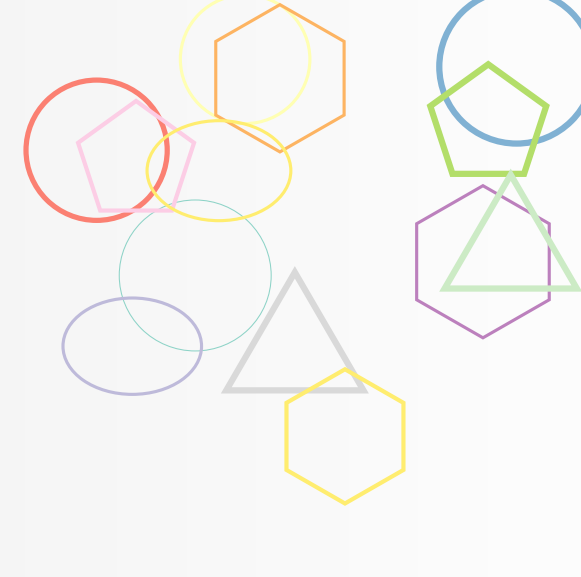[{"shape": "circle", "thickness": 0.5, "radius": 0.65, "center": [0.336, 0.522]}, {"shape": "circle", "thickness": 1.5, "radius": 0.56, "center": [0.422, 0.897]}, {"shape": "oval", "thickness": 1.5, "radius": 0.6, "center": [0.228, 0.4]}, {"shape": "circle", "thickness": 2.5, "radius": 0.61, "center": [0.166, 0.739]}, {"shape": "circle", "thickness": 3, "radius": 0.67, "center": [0.889, 0.884]}, {"shape": "hexagon", "thickness": 1.5, "radius": 0.64, "center": [0.482, 0.864]}, {"shape": "pentagon", "thickness": 3, "radius": 0.52, "center": [0.84, 0.783]}, {"shape": "pentagon", "thickness": 2, "radius": 0.52, "center": [0.234, 0.719]}, {"shape": "triangle", "thickness": 3, "radius": 0.68, "center": [0.507, 0.391]}, {"shape": "hexagon", "thickness": 1.5, "radius": 0.66, "center": [0.831, 0.546]}, {"shape": "triangle", "thickness": 3, "radius": 0.66, "center": [0.879, 0.565]}, {"shape": "oval", "thickness": 1.5, "radius": 0.62, "center": [0.377, 0.704]}, {"shape": "hexagon", "thickness": 2, "radius": 0.58, "center": [0.593, 0.243]}]